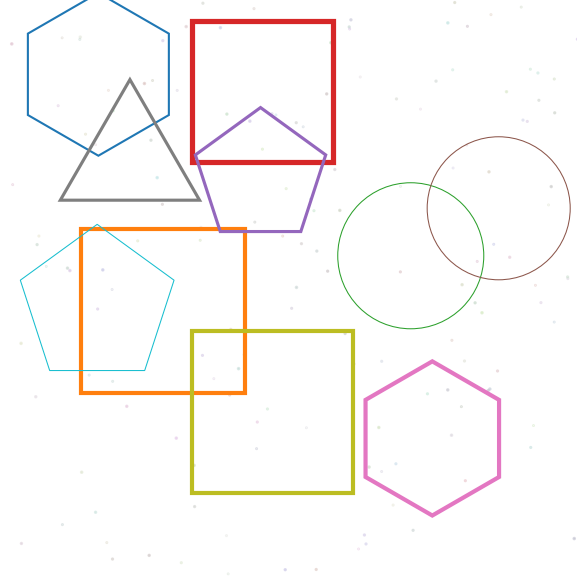[{"shape": "hexagon", "thickness": 1, "radius": 0.7, "center": [0.17, 0.87]}, {"shape": "square", "thickness": 2, "radius": 0.71, "center": [0.282, 0.461]}, {"shape": "circle", "thickness": 0.5, "radius": 0.63, "center": [0.711, 0.556]}, {"shape": "square", "thickness": 2.5, "radius": 0.61, "center": [0.454, 0.84]}, {"shape": "pentagon", "thickness": 1.5, "radius": 0.59, "center": [0.451, 0.694]}, {"shape": "circle", "thickness": 0.5, "radius": 0.62, "center": [0.864, 0.638]}, {"shape": "hexagon", "thickness": 2, "radius": 0.67, "center": [0.749, 0.24]}, {"shape": "triangle", "thickness": 1.5, "radius": 0.7, "center": [0.225, 0.722]}, {"shape": "square", "thickness": 2, "radius": 0.7, "center": [0.472, 0.286]}, {"shape": "pentagon", "thickness": 0.5, "radius": 0.7, "center": [0.168, 0.471]}]